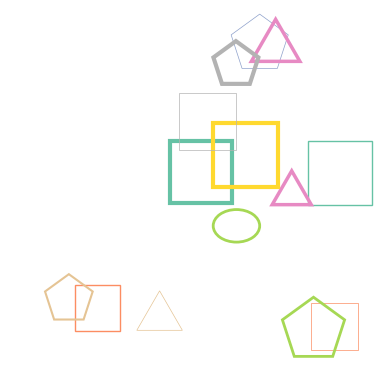[{"shape": "square", "thickness": 3, "radius": 0.4, "center": [0.522, 0.553]}, {"shape": "square", "thickness": 1, "radius": 0.41, "center": [0.883, 0.551]}, {"shape": "square", "thickness": 1, "radius": 0.29, "center": [0.253, 0.2]}, {"shape": "square", "thickness": 0.5, "radius": 0.3, "center": [0.869, 0.152]}, {"shape": "pentagon", "thickness": 0.5, "radius": 0.39, "center": [0.675, 0.885]}, {"shape": "triangle", "thickness": 2.5, "radius": 0.36, "center": [0.716, 0.877]}, {"shape": "triangle", "thickness": 2.5, "radius": 0.29, "center": [0.758, 0.498]}, {"shape": "pentagon", "thickness": 2, "radius": 0.42, "center": [0.814, 0.143]}, {"shape": "oval", "thickness": 2, "radius": 0.3, "center": [0.614, 0.413]}, {"shape": "square", "thickness": 3, "radius": 0.42, "center": [0.638, 0.597]}, {"shape": "triangle", "thickness": 0.5, "radius": 0.34, "center": [0.415, 0.176]}, {"shape": "pentagon", "thickness": 1.5, "radius": 0.33, "center": [0.179, 0.223]}, {"shape": "pentagon", "thickness": 3, "radius": 0.31, "center": [0.613, 0.832]}, {"shape": "square", "thickness": 0.5, "radius": 0.37, "center": [0.539, 0.684]}]